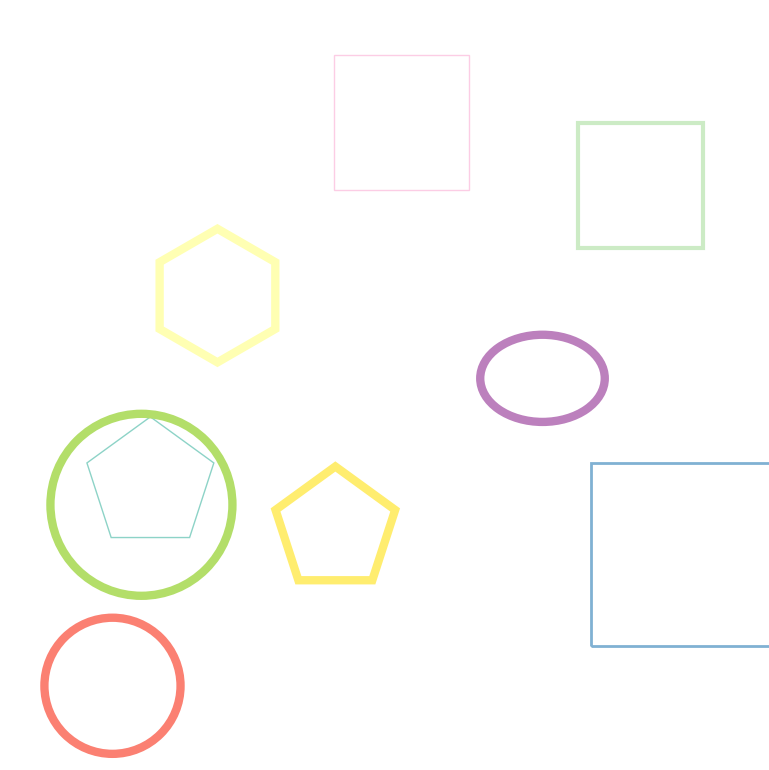[{"shape": "pentagon", "thickness": 0.5, "radius": 0.43, "center": [0.195, 0.372]}, {"shape": "hexagon", "thickness": 3, "radius": 0.43, "center": [0.282, 0.616]}, {"shape": "circle", "thickness": 3, "radius": 0.44, "center": [0.146, 0.109]}, {"shape": "square", "thickness": 1, "radius": 0.59, "center": [0.887, 0.28]}, {"shape": "circle", "thickness": 3, "radius": 0.59, "center": [0.184, 0.344]}, {"shape": "square", "thickness": 0.5, "radius": 0.44, "center": [0.521, 0.841]}, {"shape": "oval", "thickness": 3, "radius": 0.4, "center": [0.705, 0.509]}, {"shape": "square", "thickness": 1.5, "radius": 0.41, "center": [0.832, 0.759]}, {"shape": "pentagon", "thickness": 3, "radius": 0.41, "center": [0.436, 0.313]}]